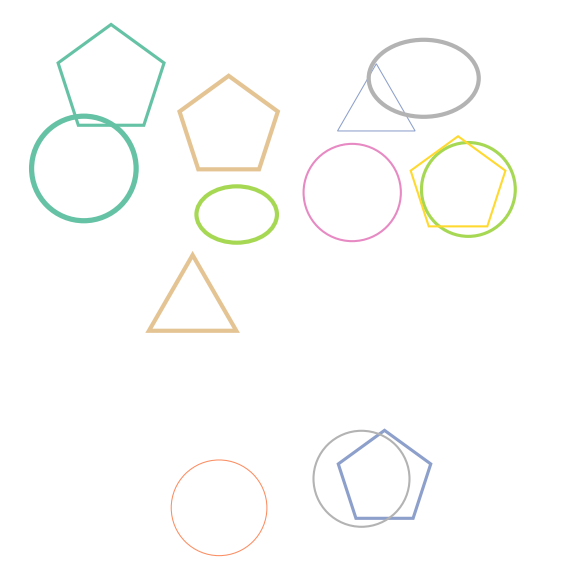[{"shape": "circle", "thickness": 2.5, "radius": 0.45, "center": [0.145, 0.707]}, {"shape": "pentagon", "thickness": 1.5, "radius": 0.48, "center": [0.192, 0.86]}, {"shape": "circle", "thickness": 0.5, "radius": 0.41, "center": [0.379, 0.12]}, {"shape": "triangle", "thickness": 0.5, "radius": 0.39, "center": [0.652, 0.811]}, {"shape": "pentagon", "thickness": 1.5, "radius": 0.42, "center": [0.666, 0.17]}, {"shape": "circle", "thickness": 1, "radius": 0.42, "center": [0.61, 0.666]}, {"shape": "circle", "thickness": 1.5, "radius": 0.41, "center": [0.811, 0.671]}, {"shape": "oval", "thickness": 2, "radius": 0.35, "center": [0.41, 0.628]}, {"shape": "pentagon", "thickness": 1, "radius": 0.43, "center": [0.793, 0.677]}, {"shape": "triangle", "thickness": 2, "radius": 0.44, "center": [0.334, 0.47]}, {"shape": "pentagon", "thickness": 2, "radius": 0.45, "center": [0.396, 0.778]}, {"shape": "oval", "thickness": 2, "radius": 0.48, "center": [0.734, 0.864]}, {"shape": "circle", "thickness": 1, "radius": 0.42, "center": [0.626, 0.17]}]